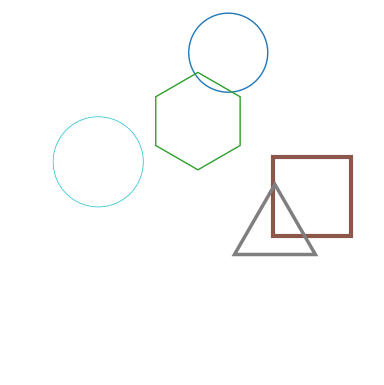[{"shape": "circle", "thickness": 1, "radius": 0.51, "center": [0.593, 0.863]}, {"shape": "hexagon", "thickness": 1, "radius": 0.63, "center": [0.514, 0.685]}, {"shape": "square", "thickness": 3, "radius": 0.51, "center": [0.811, 0.489]}, {"shape": "triangle", "thickness": 2.5, "radius": 0.61, "center": [0.714, 0.4]}, {"shape": "circle", "thickness": 0.5, "radius": 0.59, "center": [0.255, 0.58]}]